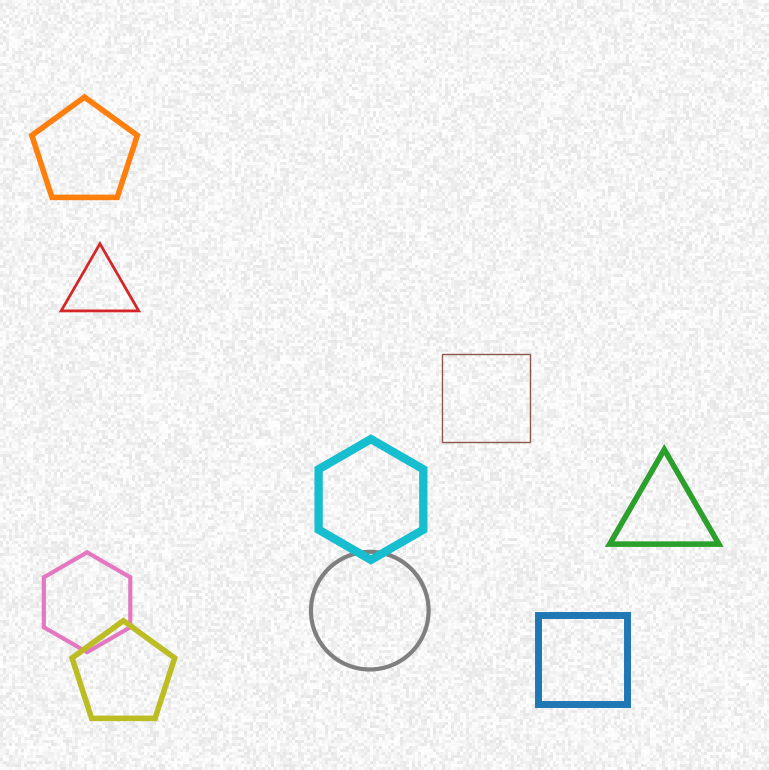[{"shape": "square", "thickness": 2.5, "radius": 0.29, "center": [0.757, 0.144]}, {"shape": "pentagon", "thickness": 2, "radius": 0.36, "center": [0.11, 0.802]}, {"shape": "triangle", "thickness": 2, "radius": 0.41, "center": [0.863, 0.334]}, {"shape": "triangle", "thickness": 1, "radius": 0.29, "center": [0.13, 0.625]}, {"shape": "square", "thickness": 0.5, "radius": 0.29, "center": [0.631, 0.483]}, {"shape": "hexagon", "thickness": 1.5, "radius": 0.32, "center": [0.113, 0.218]}, {"shape": "circle", "thickness": 1.5, "radius": 0.38, "center": [0.48, 0.207]}, {"shape": "pentagon", "thickness": 2, "radius": 0.35, "center": [0.16, 0.124]}, {"shape": "hexagon", "thickness": 3, "radius": 0.39, "center": [0.482, 0.351]}]